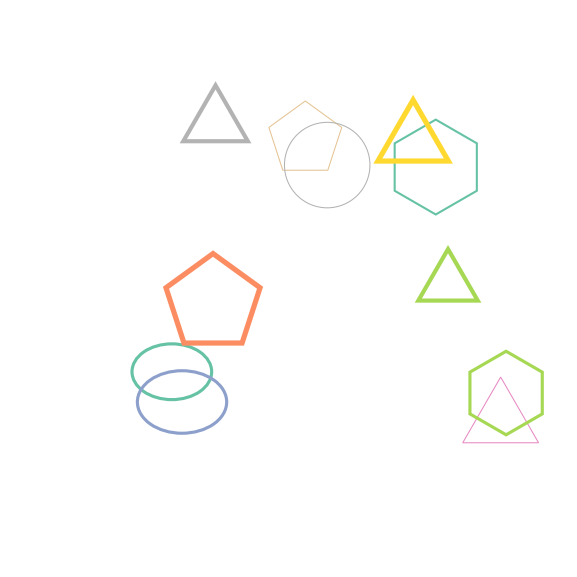[{"shape": "oval", "thickness": 1.5, "radius": 0.34, "center": [0.298, 0.355]}, {"shape": "hexagon", "thickness": 1, "radius": 0.41, "center": [0.755, 0.71]}, {"shape": "pentagon", "thickness": 2.5, "radius": 0.43, "center": [0.369, 0.474]}, {"shape": "oval", "thickness": 1.5, "radius": 0.39, "center": [0.315, 0.303]}, {"shape": "triangle", "thickness": 0.5, "radius": 0.38, "center": [0.867, 0.27]}, {"shape": "triangle", "thickness": 2, "radius": 0.3, "center": [0.776, 0.508]}, {"shape": "hexagon", "thickness": 1.5, "radius": 0.36, "center": [0.876, 0.319]}, {"shape": "triangle", "thickness": 2.5, "radius": 0.35, "center": [0.715, 0.755]}, {"shape": "pentagon", "thickness": 0.5, "radius": 0.33, "center": [0.529, 0.758]}, {"shape": "circle", "thickness": 0.5, "radius": 0.37, "center": [0.567, 0.713]}, {"shape": "triangle", "thickness": 2, "radius": 0.32, "center": [0.373, 0.787]}]